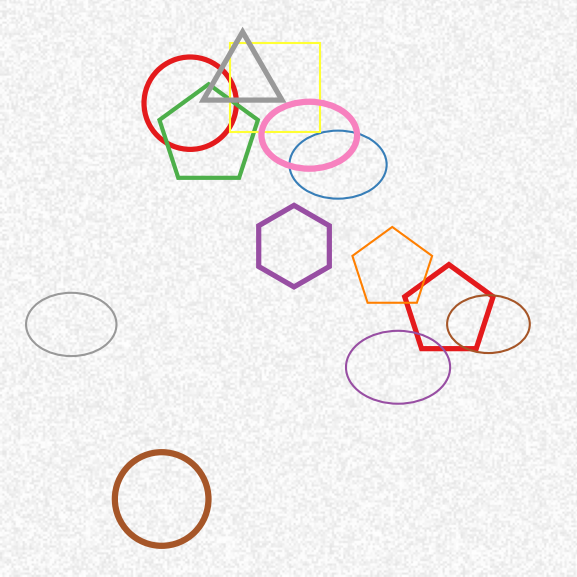[{"shape": "circle", "thickness": 2.5, "radius": 0.4, "center": [0.329, 0.82]}, {"shape": "pentagon", "thickness": 2.5, "radius": 0.4, "center": [0.777, 0.46]}, {"shape": "oval", "thickness": 1, "radius": 0.42, "center": [0.585, 0.714]}, {"shape": "pentagon", "thickness": 2, "radius": 0.45, "center": [0.361, 0.764]}, {"shape": "hexagon", "thickness": 2.5, "radius": 0.35, "center": [0.509, 0.573]}, {"shape": "oval", "thickness": 1, "radius": 0.45, "center": [0.689, 0.363]}, {"shape": "pentagon", "thickness": 1, "radius": 0.36, "center": [0.679, 0.534]}, {"shape": "square", "thickness": 1, "radius": 0.39, "center": [0.476, 0.847]}, {"shape": "circle", "thickness": 3, "radius": 0.41, "center": [0.28, 0.135]}, {"shape": "oval", "thickness": 1, "radius": 0.36, "center": [0.846, 0.438]}, {"shape": "oval", "thickness": 3, "radius": 0.41, "center": [0.535, 0.765]}, {"shape": "triangle", "thickness": 2.5, "radius": 0.39, "center": [0.42, 0.865]}, {"shape": "oval", "thickness": 1, "radius": 0.39, "center": [0.123, 0.437]}]